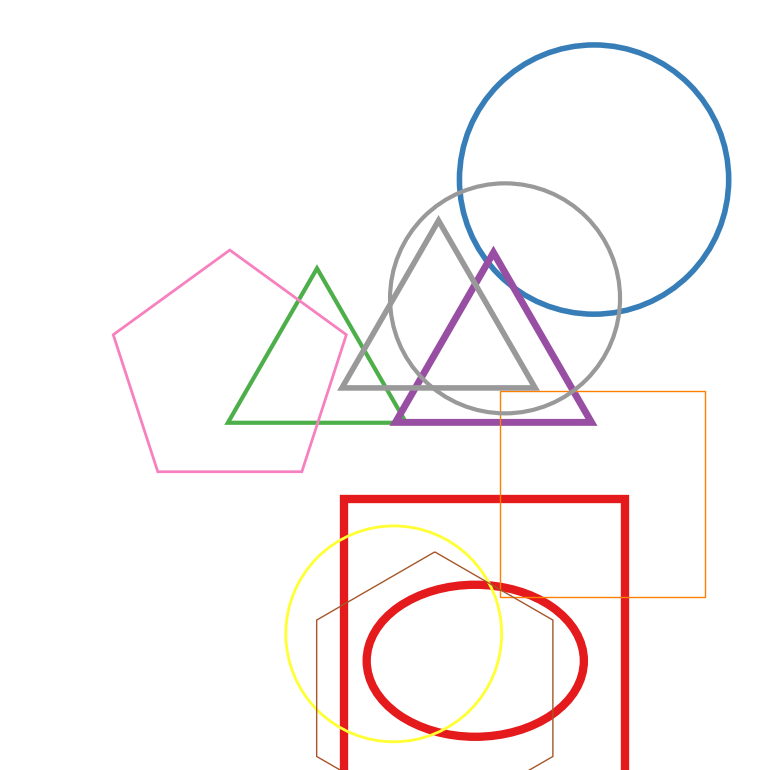[{"shape": "square", "thickness": 3, "radius": 0.91, "center": [0.629, 0.17]}, {"shape": "oval", "thickness": 3, "radius": 0.71, "center": [0.617, 0.142]}, {"shape": "circle", "thickness": 2, "radius": 0.87, "center": [0.772, 0.767]}, {"shape": "triangle", "thickness": 1.5, "radius": 0.67, "center": [0.412, 0.518]}, {"shape": "triangle", "thickness": 2.5, "radius": 0.73, "center": [0.641, 0.525]}, {"shape": "square", "thickness": 0.5, "radius": 0.67, "center": [0.783, 0.359]}, {"shape": "circle", "thickness": 1, "radius": 0.7, "center": [0.511, 0.177]}, {"shape": "hexagon", "thickness": 0.5, "radius": 0.89, "center": [0.565, 0.106]}, {"shape": "pentagon", "thickness": 1, "radius": 0.8, "center": [0.298, 0.516]}, {"shape": "triangle", "thickness": 2, "radius": 0.72, "center": [0.57, 0.569]}, {"shape": "circle", "thickness": 1.5, "radius": 0.75, "center": [0.656, 0.613]}]